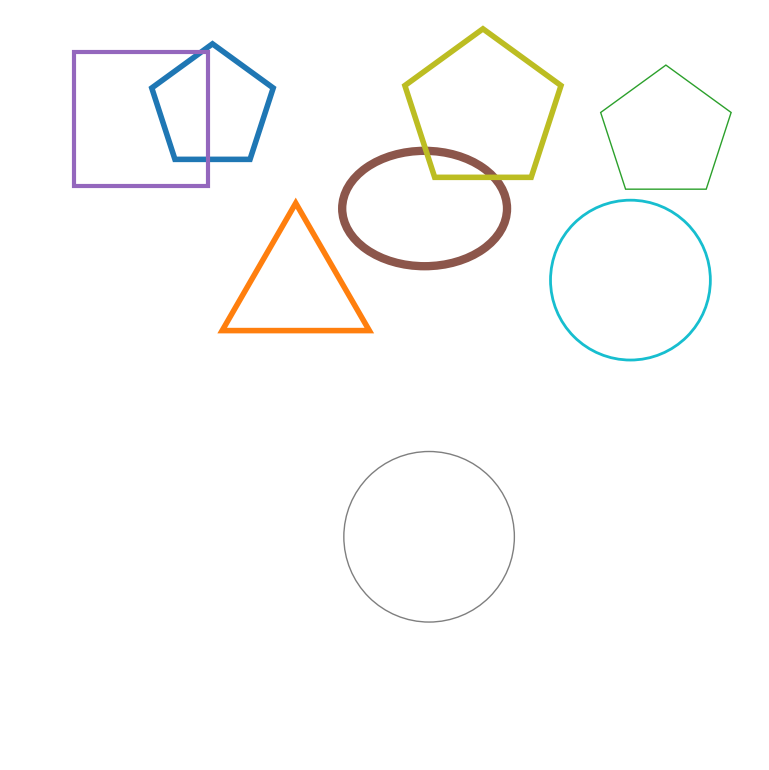[{"shape": "pentagon", "thickness": 2, "radius": 0.41, "center": [0.276, 0.86]}, {"shape": "triangle", "thickness": 2, "radius": 0.55, "center": [0.384, 0.626]}, {"shape": "pentagon", "thickness": 0.5, "radius": 0.45, "center": [0.865, 0.826]}, {"shape": "square", "thickness": 1.5, "radius": 0.44, "center": [0.183, 0.846]}, {"shape": "oval", "thickness": 3, "radius": 0.54, "center": [0.551, 0.729]}, {"shape": "circle", "thickness": 0.5, "radius": 0.55, "center": [0.557, 0.303]}, {"shape": "pentagon", "thickness": 2, "radius": 0.53, "center": [0.627, 0.856]}, {"shape": "circle", "thickness": 1, "radius": 0.52, "center": [0.819, 0.636]}]